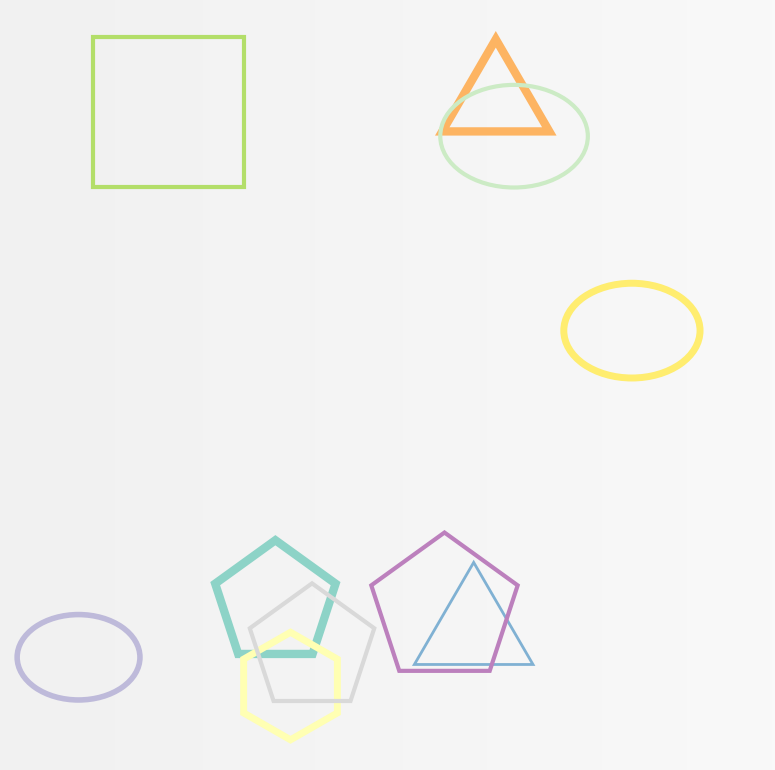[{"shape": "pentagon", "thickness": 3, "radius": 0.41, "center": [0.355, 0.217]}, {"shape": "hexagon", "thickness": 2.5, "radius": 0.35, "center": [0.375, 0.109]}, {"shape": "oval", "thickness": 2, "radius": 0.4, "center": [0.101, 0.146]}, {"shape": "triangle", "thickness": 1, "radius": 0.44, "center": [0.611, 0.181]}, {"shape": "triangle", "thickness": 3, "radius": 0.4, "center": [0.64, 0.869]}, {"shape": "square", "thickness": 1.5, "radius": 0.49, "center": [0.218, 0.855]}, {"shape": "pentagon", "thickness": 1.5, "radius": 0.42, "center": [0.403, 0.158]}, {"shape": "pentagon", "thickness": 1.5, "radius": 0.5, "center": [0.574, 0.209]}, {"shape": "oval", "thickness": 1.5, "radius": 0.48, "center": [0.663, 0.823]}, {"shape": "oval", "thickness": 2.5, "radius": 0.44, "center": [0.815, 0.571]}]